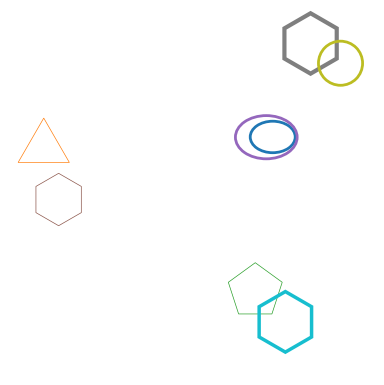[{"shape": "oval", "thickness": 2, "radius": 0.29, "center": [0.708, 0.644]}, {"shape": "triangle", "thickness": 0.5, "radius": 0.38, "center": [0.114, 0.616]}, {"shape": "pentagon", "thickness": 0.5, "radius": 0.37, "center": [0.663, 0.244]}, {"shape": "oval", "thickness": 2, "radius": 0.4, "center": [0.692, 0.644]}, {"shape": "hexagon", "thickness": 0.5, "radius": 0.34, "center": [0.152, 0.482]}, {"shape": "hexagon", "thickness": 3, "radius": 0.39, "center": [0.807, 0.887]}, {"shape": "circle", "thickness": 2, "radius": 0.29, "center": [0.884, 0.836]}, {"shape": "hexagon", "thickness": 2.5, "radius": 0.39, "center": [0.741, 0.164]}]